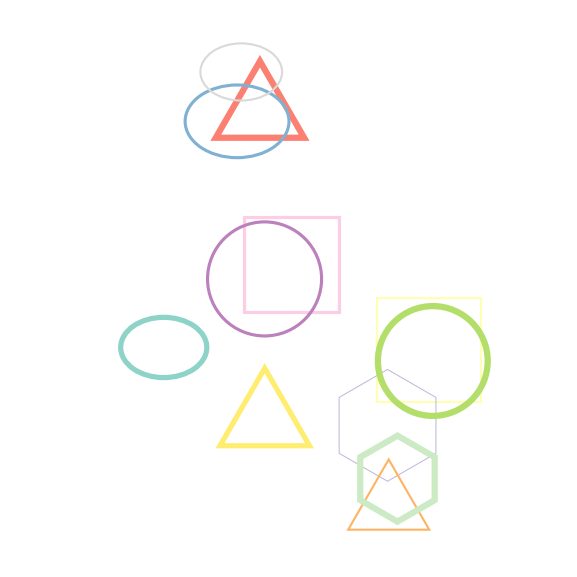[{"shape": "oval", "thickness": 2.5, "radius": 0.37, "center": [0.284, 0.397]}, {"shape": "square", "thickness": 1, "radius": 0.45, "center": [0.742, 0.393]}, {"shape": "hexagon", "thickness": 0.5, "radius": 0.48, "center": [0.671, 0.263]}, {"shape": "triangle", "thickness": 3, "radius": 0.44, "center": [0.45, 0.805]}, {"shape": "oval", "thickness": 1.5, "radius": 0.45, "center": [0.41, 0.789]}, {"shape": "triangle", "thickness": 1, "radius": 0.41, "center": [0.673, 0.122]}, {"shape": "circle", "thickness": 3, "radius": 0.48, "center": [0.749, 0.374]}, {"shape": "square", "thickness": 1.5, "radius": 0.41, "center": [0.505, 0.541]}, {"shape": "oval", "thickness": 1, "radius": 0.35, "center": [0.418, 0.875]}, {"shape": "circle", "thickness": 1.5, "radius": 0.49, "center": [0.458, 0.516]}, {"shape": "hexagon", "thickness": 3, "radius": 0.37, "center": [0.688, 0.17]}, {"shape": "triangle", "thickness": 2.5, "radius": 0.45, "center": [0.458, 0.272]}]